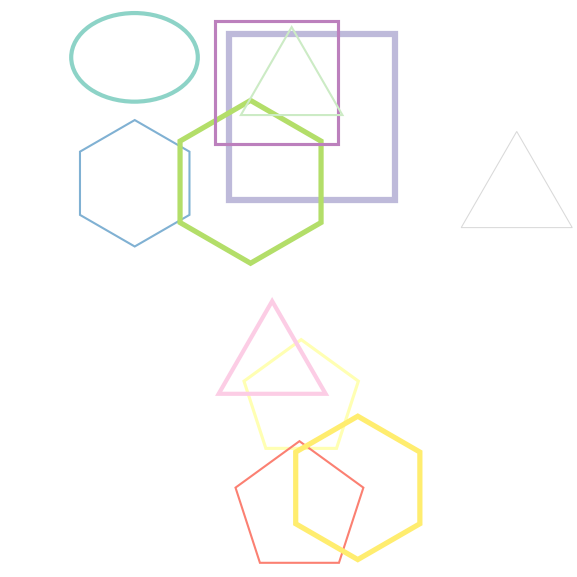[{"shape": "oval", "thickness": 2, "radius": 0.55, "center": [0.233, 0.9]}, {"shape": "pentagon", "thickness": 1.5, "radius": 0.52, "center": [0.522, 0.307]}, {"shape": "square", "thickness": 3, "radius": 0.72, "center": [0.54, 0.797]}, {"shape": "pentagon", "thickness": 1, "radius": 0.58, "center": [0.519, 0.119]}, {"shape": "hexagon", "thickness": 1, "radius": 0.55, "center": [0.233, 0.682]}, {"shape": "hexagon", "thickness": 2.5, "radius": 0.7, "center": [0.434, 0.684]}, {"shape": "triangle", "thickness": 2, "radius": 0.53, "center": [0.471, 0.371]}, {"shape": "triangle", "thickness": 0.5, "radius": 0.55, "center": [0.895, 0.661]}, {"shape": "square", "thickness": 1.5, "radius": 0.53, "center": [0.479, 0.856]}, {"shape": "triangle", "thickness": 1, "radius": 0.51, "center": [0.505, 0.851]}, {"shape": "hexagon", "thickness": 2.5, "radius": 0.62, "center": [0.62, 0.154]}]